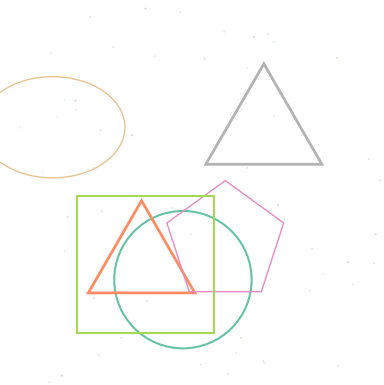[{"shape": "circle", "thickness": 1.5, "radius": 0.89, "center": [0.475, 0.274]}, {"shape": "triangle", "thickness": 2, "radius": 0.8, "center": [0.368, 0.319]}, {"shape": "pentagon", "thickness": 1, "radius": 0.8, "center": [0.585, 0.371]}, {"shape": "square", "thickness": 1.5, "radius": 0.89, "center": [0.379, 0.313]}, {"shape": "oval", "thickness": 1, "radius": 0.94, "center": [0.137, 0.669]}, {"shape": "triangle", "thickness": 2, "radius": 0.87, "center": [0.685, 0.66]}]